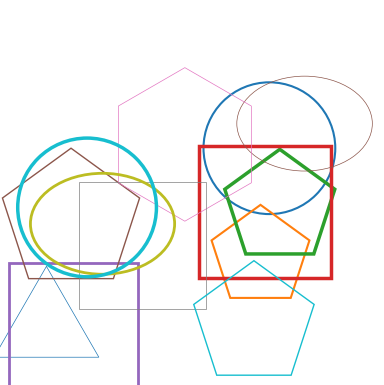[{"shape": "circle", "thickness": 1.5, "radius": 0.86, "center": [0.7, 0.615]}, {"shape": "triangle", "thickness": 0.5, "radius": 0.79, "center": [0.121, 0.151]}, {"shape": "pentagon", "thickness": 1.5, "radius": 0.67, "center": [0.677, 0.334]}, {"shape": "pentagon", "thickness": 2.5, "radius": 0.75, "center": [0.727, 0.462]}, {"shape": "square", "thickness": 2.5, "radius": 0.86, "center": [0.687, 0.45]}, {"shape": "square", "thickness": 2, "radius": 0.84, "center": [0.191, 0.149]}, {"shape": "oval", "thickness": 0.5, "radius": 0.88, "center": [0.791, 0.679]}, {"shape": "pentagon", "thickness": 1, "radius": 0.94, "center": [0.184, 0.428]}, {"shape": "hexagon", "thickness": 0.5, "radius": 1.0, "center": [0.48, 0.625]}, {"shape": "square", "thickness": 0.5, "radius": 0.83, "center": [0.37, 0.363]}, {"shape": "oval", "thickness": 2, "radius": 0.94, "center": [0.266, 0.419]}, {"shape": "circle", "thickness": 2.5, "radius": 0.9, "center": [0.226, 0.461]}, {"shape": "pentagon", "thickness": 1, "radius": 0.82, "center": [0.66, 0.158]}]